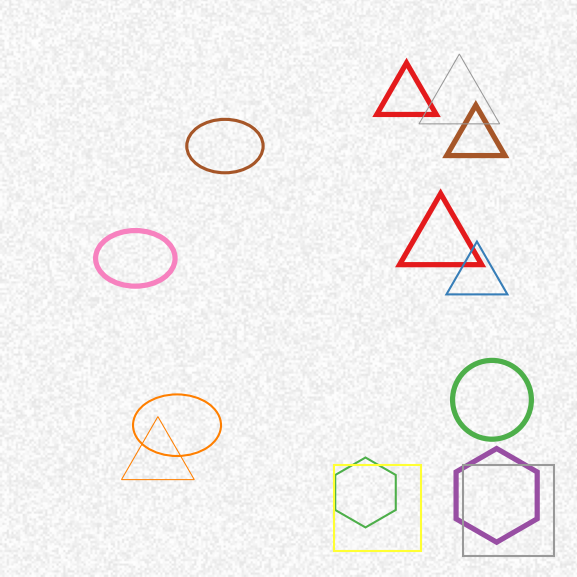[{"shape": "triangle", "thickness": 2.5, "radius": 0.3, "center": [0.704, 0.831]}, {"shape": "triangle", "thickness": 2.5, "radius": 0.41, "center": [0.763, 0.582]}, {"shape": "triangle", "thickness": 1, "radius": 0.3, "center": [0.826, 0.52]}, {"shape": "circle", "thickness": 2.5, "radius": 0.34, "center": [0.852, 0.307]}, {"shape": "hexagon", "thickness": 1, "radius": 0.3, "center": [0.633, 0.146]}, {"shape": "hexagon", "thickness": 2.5, "radius": 0.41, "center": [0.86, 0.141]}, {"shape": "triangle", "thickness": 0.5, "radius": 0.36, "center": [0.273, 0.205]}, {"shape": "oval", "thickness": 1, "radius": 0.38, "center": [0.307, 0.263]}, {"shape": "square", "thickness": 1, "radius": 0.37, "center": [0.654, 0.12]}, {"shape": "oval", "thickness": 1.5, "radius": 0.33, "center": [0.39, 0.746]}, {"shape": "triangle", "thickness": 2.5, "radius": 0.29, "center": [0.824, 0.759]}, {"shape": "oval", "thickness": 2.5, "radius": 0.34, "center": [0.234, 0.552]}, {"shape": "triangle", "thickness": 0.5, "radius": 0.4, "center": [0.795, 0.825]}, {"shape": "square", "thickness": 1, "radius": 0.39, "center": [0.88, 0.115]}]